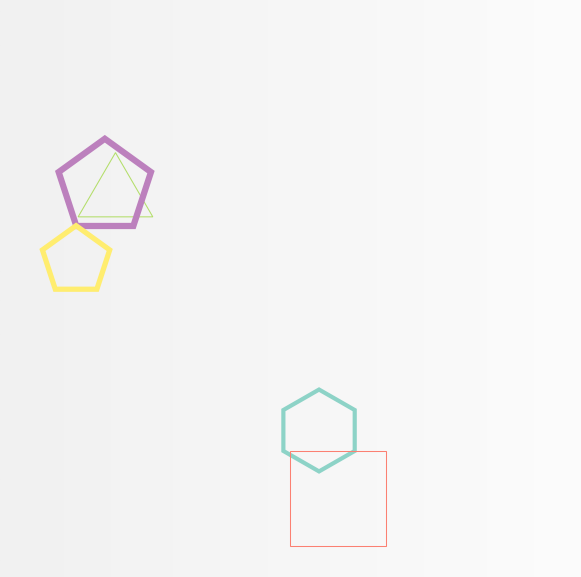[{"shape": "hexagon", "thickness": 2, "radius": 0.35, "center": [0.549, 0.254]}, {"shape": "square", "thickness": 0.5, "radius": 0.41, "center": [0.581, 0.136]}, {"shape": "triangle", "thickness": 0.5, "radius": 0.37, "center": [0.199, 0.661]}, {"shape": "pentagon", "thickness": 3, "radius": 0.42, "center": [0.18, 0.675]}, {"shape": "pentagon", "thickness": 2.5, "radius": 0.3, "center": [0.131, 0.548]}]